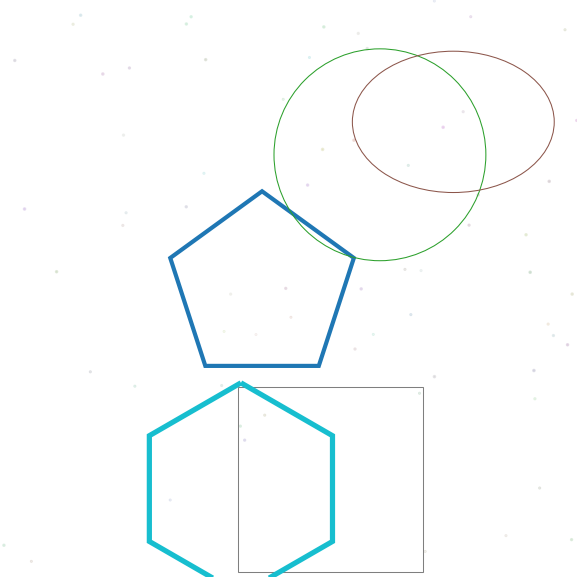[{"shape": "pentagon", "thickness": 2, "radius": 0.84, "center": [0.454, 0.501]}, {"shape": "circle", "thickness": 0.5, "radius": 0.92, "center": [0.658, 0.731]}, {"shape": "oval", "thickness": 0.5, "radius": 0.87, "center": [0.785, 0.788]}, {"shape": "square", "thickness": 0.5, "radius": 0.8, "center": [0.572, 0.169]}, {"shape": "hexagon", "thickness": 2.5, "radius": 0.92, "center": [0.417, 0.153]}]